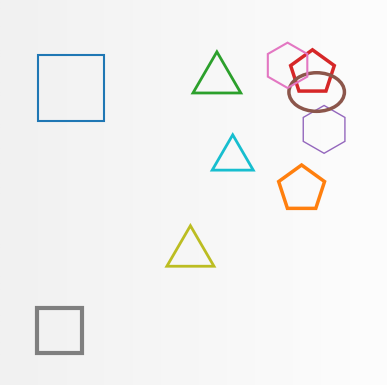[{"shape": "square", "thickness": 1.5, "radius": 0.43, "center": [0.183, 0.771]}, {"shape": "pentagon", "thickness": 2.5, "radius": 0.31, "center": [0.778, 0.509]}, {"shape": "triangle", "thickness": 2, "radius": 0.36, "center": [0.56, 0.794]}, {"shape": "pentagon", "thickness": 2.5, "radius": 0.3, "center": [0.806, 0.811]}, {"shape": "hexagon", "thickness": 1, "radius": 0.31, "center": [0.836, 0.664]}, {"shape": "oval", "thickness": 2.5, "radius": 0.36, "center": [0.817, 0.761]}, {"shape": "hexagon", "thickness": 1.5, "radius": 0.29, "center": [0.742, 0.83]}, {"shape": "square", "thickness": 3, "radius": 0.29, "center": [0.154, 0.14]}, {"shape": "triangle", "thickness": 2, "radius": 0.35, "center": [0.491, 0.344]}, {"shape": "triangle", "thickness": 2, "radius": 0.31, "center": [0.601, 0.589]}]